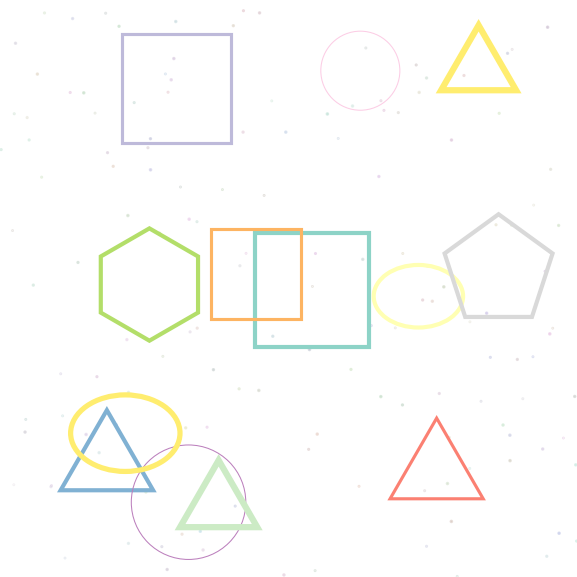[{"shape": "square", "thickness": 2, "radius": 0.49, "center": [0.54, 0.498]}, {"shape": "oval", "thickness": 2, "radius": 0.39, "center": [0.724, 0.486]}, {"shape": "square", "thickness": 1.5, "radius": 0.47, "center": [0.306, 0.846]}, {"shape": "triangle", "thickness": 1.5, "radius": 0.47, "center": [0.756, 0.182]}, {"shape": "triangle", "thickness": 2, "radius": 0.46, "center": [0.185, 0.196]}, {"shape": "square", "thickness": 1.5, "radius": 0.39, "center": [0.443, 0.524]}, {"shape": "hexagon", "thickness": 2, "radius": 0.49, "center": [0.259, 0.506]}, {"shape": "circle", "thickness": 0.5, "radius": 0.34, "center": [0.624, 0.877]}, {"shape": "pentagon", "thickness": 2, "radius": 0.49, "center": [0.863, 0.53]}, {"shape": "circle", "thickness": 0.5, "radius": 0.5, "center": [0.326, 0.13]}, {"shape": "triangle", "thickness": 3, "radius": 0.39, "center": [0.379, 0.125]}, {"shape": "triangle", "thickness": 3, "radius": 0.37, "center": [0.829, 0.88]}, {"shape": "oval", "thickness": 2.5, "radius": 0.47, "center": [0.217, 0.249]}]